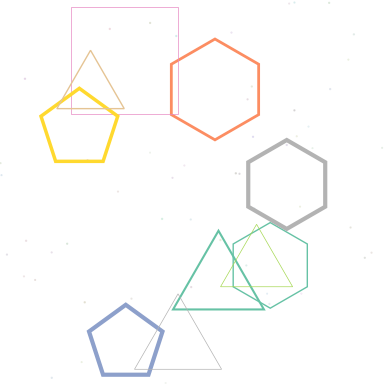[{"shape": "triangle", "thickness": 1.5, "radius": 0.68, "center": [0.568, 0.264]}, {"shape": "hexagon", "thickness": 1, "radius": 0.56, "center": [0.702, 0.311]}, {"shape": "hexagon", "thickness": 2, "radius": 0.65, "center": [0.558, 0.768]}, {"shape": "pentagon", "thickness": 3, "radius": 0.5, "center": [0.327, 0.108]}, {"shape": "square", "thickness": 0.5, "radius": 0.7, "center": [0.323, 0.844]}, {"shape": "triangle", "thickness": 0.5, "radius": 0.54, "center": [0.666, 0.309]}, {"shape": "pentagon", "thickness": 2.5, "radius": 0.52, "center": [0.206, 0.666]}, {"shape": "triangle", "thickness": 1, "radius": 0.51, "center": [0.235, 0.768]}, {"shape": "hexagon", "thickness": 3, "radius": 0.58, "center": [0.745, 0.521]}, {"shape": "triangle", "thickness": 0.5, "radius": 0.65, "center": [0.462, 0.106]}]